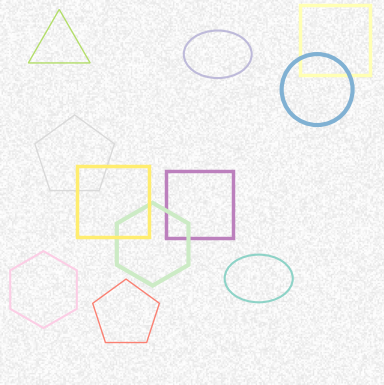[{"shape": "oval", "thickness": 1.5, "radius": 0.44, "center": [0.672, 0.277]}, {"shape": "square", "thickness": 2.5, "radius": 0.46, "center": [0.87, 0.896]}, {"shape": "oval", "thickness": 1.5, "radius": 0.44, "center": [0.566, 0.859]}, {"shape": "pentagon", "thickness": 1, "radius": 0.46, "center": [0.327, 0.184]}, {"shape": "circle", "thickness": 3, "radius": 0.46, "center": [0.824, 0.767]}, {"shape": "triangle", "thickness": 1, "radius": 0.46, "center": [0.154, 0.883]}, {"shape": "hexagon", "thickness": 1.5, "radius": 0.5, "center": [0.113, 0.248]}, {"shape": "pentagon", "thickness": 1, "radius": 0.54, "center": [0.194, 0.593]}, {"shape": "square", "thickness": 2.5, "radius": 0.44, "center": [0.519, 0.47]}, {"shape": "hexagon", "thickness": 3, "radius": 0.54, "center": [0.397, 0.366]}, {"shape": "square", "thickness": 2.5, "radius": 0.47, "center": [0.293, 0.476]}]